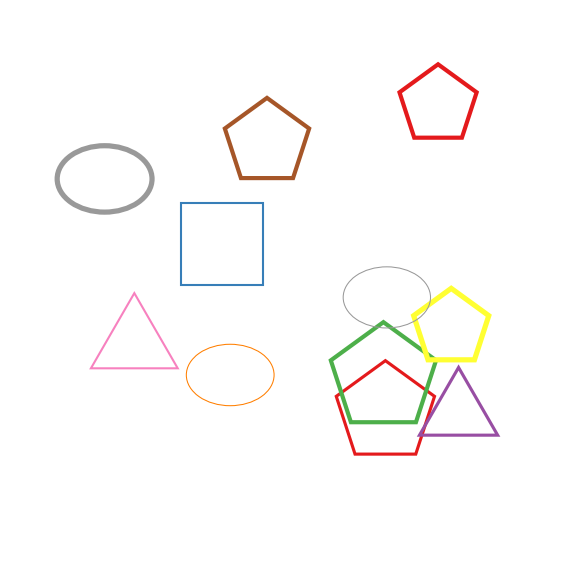[{"shape": "pentagon", "thickness": 1.5, "radius": 0.45, "center": [0.667, 0.285]}, {"shape": "pentagon", "thickness": 2, "radius": 0.35, "center": [0.759, 0.818]}, {"shape": "square", "thickness": 1, "radius": 0.35, "center": [0.385, 0.577]}, {"shape": "pentagon", "thickness": 2, "radius": 0.48, "center": [0.664, 0.346]}, {"shape": "triangle", "thickness": 1.5, "radius": 0.39, "center": [0.794, 0.285]}, {"shape": "oval", "thickness": 0.5, "radius": 0.38, "center": [0.399, 0.35]}, {"shape": "pentagon", "thickness": 2.5, "radius": 0.34, "center": [0.781, 0.431]}, {"shape": "pentagon", "thickness": 2, "radius": 0.38, "center": [0.462, 0.753]}, {"shape": "triangle", "thickness": 1, "radius": 0.43, "center": [0.233, 0.405]}, {"shape": "oval", "thickness": 0.5, "radius": 0.38, "center": [0.67, 0.484]}, {"shape": "oval", "thickness": 2.5, "radius": 0.41, "center": [0.181, 0.689]}]